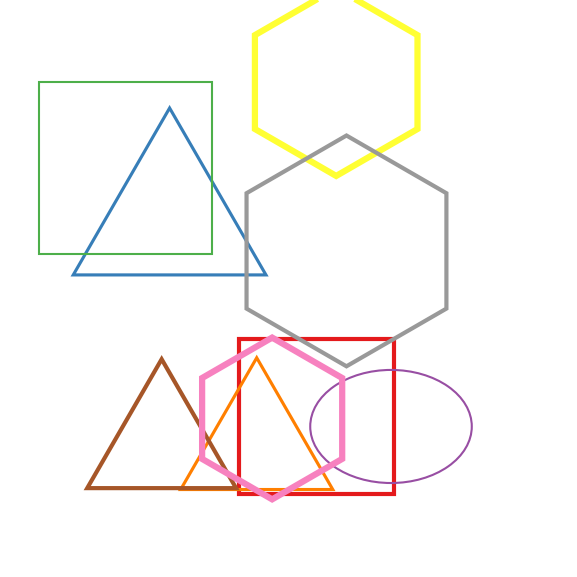[{"shape": "square", "thickness": 2, "radius": 0.67, "center": [0.548, 0.278]}, {"shape": "triangle", "thickness": 1.5, "radius": 0.96, "center": [0.294, 0.619]}, {"shape": "square", "thickness": 1, "radius": 0.75, "center": [0.217, 0.708]}, {"shape": "oval", "thickness": 1, "radius": 0.7, "center": [0.677, 0.261]}, {"shape": "triangle", "thickness": 1.5, "radius": 0.76, "center": [0.445, 0.228]}, {"shape": "hexagon", "thickness": 3, "radius": 0.81, "center": [0.582, 0.857]}, {"shape": "triangle", "thickness": 2, "radius": 0.74, "center": [0.28, 0.228]}, {"shape": "hexagon", "thickness": 3, "radius": 0.7, "center": [0.471, 0.275]}, {"shape": "hexagon", "thickness": 2, "radius": 1.0, "center": [0.6, 0.565]}]